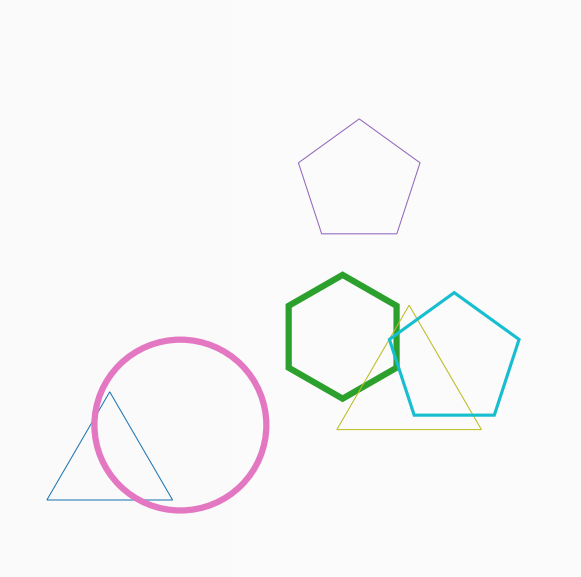[{"shape": "triangle", "thickness": 0.5, "radius": 0.62, "center": [0.189, 0.196]}, {"shape": "hexagon", "thickness": 3, "radius": 0.54, "center": [0.589, 0.416]}, {"shape": "pentagon", "thickness": 0.5, "radius": 0.55, "center": [0.618, 0.683]}, {"shape": "circle", "thickness": 3, "radius": 0.74, "center": [0.31, 0.263]}, {"shape": "triangle", "thickness": 0.5, "radius": 0.72, "center": [0.704, 0.327]}, {"shape": "pentagon", "thickness": 1.5, "radius": 0.59, "center": [0.781, 0.375]}]